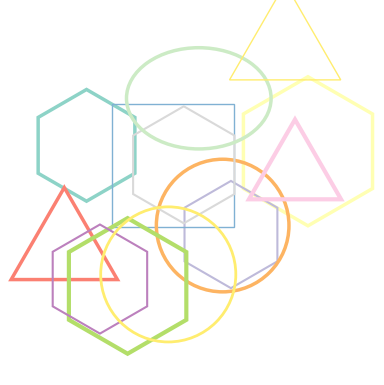[{"shape": "hexagon", "thickness": 2.5, "radius": 0.73, "center": [0.225, 0.622]}, {"shape": "hexagon", "thickness": 2.5, "radius": 0.97, "center": [0.8, 0.607]}, {"shape": "hexagon", "thickness": 1.5, "radius": 0.7, "center": [0.6, 0.391]}, {"shape": "triangle", "thickness": 2.5, "radius": 0.8, "center": [0.167, 0.354]}, {"shape": "square", "thickness": 1, "radius": 0.79, "center": [0.449, 0.57]}, {"shape": "circle", "thickness": 2.5, "radius": 0.86, "center": [0.578, 0.414]}, {"shape": "hexagon", "thickness": 3, "radius": 0.88, "center": [0.331, 0.257]}, {"shape": "triangle", "thickness": 3, "radius": 0.69, "center": [0.766, 0.551]}, {"shape": "hexagon", "thickness": 1.5, "radius": 0.76, "center": [0.477, 0.572]}, {"shape": "hexagon", "thickness": 1.5, "radius": 0.71, "center": [0.26, 0.275]}, {"shape": "oval", "thickness": 2.5, "radius": 0.94, "center": [0.516, 0.745]}, {"shape": "triangle", "thickness": 1, "radius": 0.83, "center": [0.741, 0.876]}, {"shape": "circle", "thickness": 2, "radius": 0.88, "center": [0.437, 0.287]}]